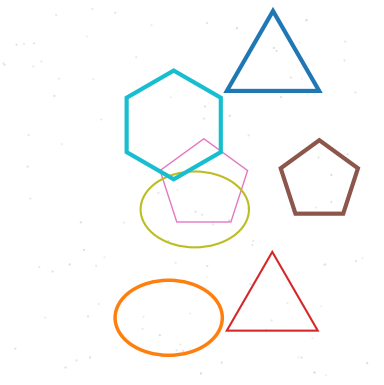[{"shape": "triangle", "thickness": 3, "radius": 0.69, "center": [0.709, 0.833]}, {"shape": "oval", "thickness": 2.5, "radius": 0.7, "center": [0.438, 0.175]}, {"shape": "triangle", "thickness": 1.5, "radius": 0.68, "center": [0.707, 0.209]}, {"shape": "pentagon", "thickness": 3, "radius": 0.53, "center": [0.829, 0.53]}, {"shape": "pentagon", "thickness": 1, "radius": 0.6, "center": [0.529, 0.52]}, {"shape": "oval", "thickness": 1.5, "radius": 0.7, "center": [0.506, 0.456]}, {"shape": "hexagon", "thickness": 3, "radius": 0.71, "center": [0.451, 0.676]}]